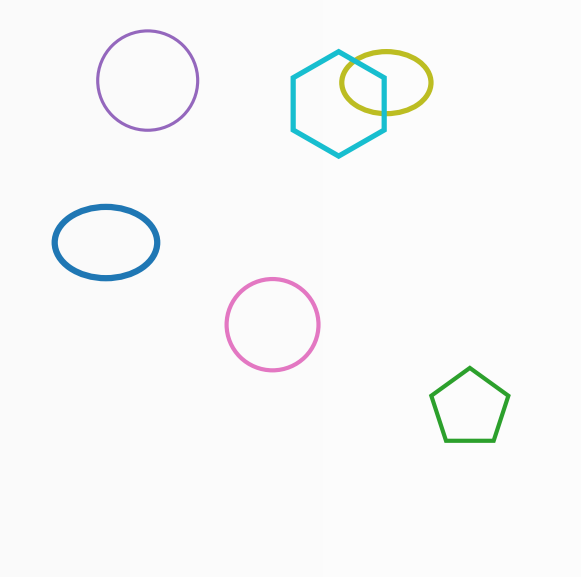[{"shape": "oval", "thickness": 3, "radius": 0.44, "center": [0.182, 0.579]}, {"shape": "pentagon", "thickness": 2, "radius": 0.35, "center": [0.808, 0.292]}, {"shape": "circle", "thickness": 1.5, "radius": 0.43, "center": [0.254, 0.86]}, {"shape": "circle", "thickness": 2, "radius": 0.4, "center": [0.469, 0.437]}, {"shape": "oval", "thickness": 2.5, "radius": 0.38, "center": [0.665, 0.856]}, {"shape": "hexagon", "thickness": 2.5, "radius": 0.45, "center": [0.583, 0.819]}]